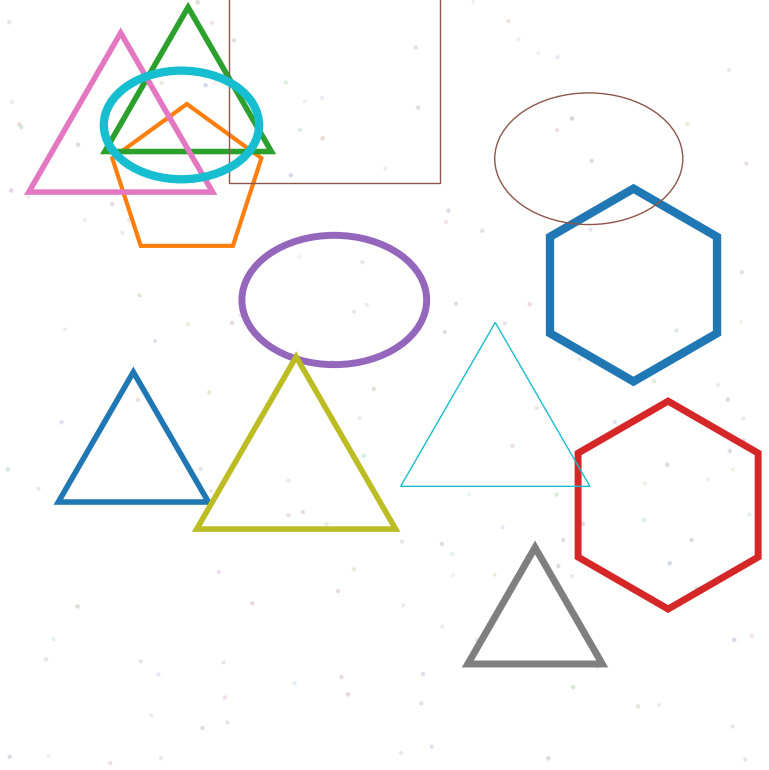[{"shape": "hexagon", "thickness": 3, "radius": 0.63, "center": [0.823, 0.63]}, {"shape": "triangle", "thickness": 2, "radius": 0.56, "center": [0.173, 0.404]}, {"shape": "pentagon", "thickness": 1.5, "radius": 0.51, "center": [0.243, 0.763]}, {"shape": "triangle", "thickness": 2, "radius": 0.62, "center": [0.244, 0.866]}, {"shape": "hexagon", "thickness": 2.5, "radius": 0.68, "center": [0.868, 0.344]}, {"shape": "oval", "thickness": 2.5, "radius": 0.6, "center": [0.434, 0.61]}, {"shape": "square", "thickness": 0.5, "radius": 0.69, "center": [0.434, 0.9]}, {"shape": "oval", "thickness": 0.5, "radius": 0.61, "center": [0.765, 0.794]}, {"shape": "triangle", "thickness": 2, "radius": 0.69, "center": [0.157, 0.819]}, {"shape": "triangle", "thickness": 2.5, "radius": 0.5, "center": [0.695, 0.188]}, {"shape": "triangle", "thickness": 2, "radius": 0.75, "center": [0.385, 0.387]}, {"shape": "oval", "thickness": 3, "radius": 0.5, "center": [0.236, 0.838]}, {"shape": "triangle", "thickness": 0.5, "radius": 0.71, "center": [0.643, 0.439]}]